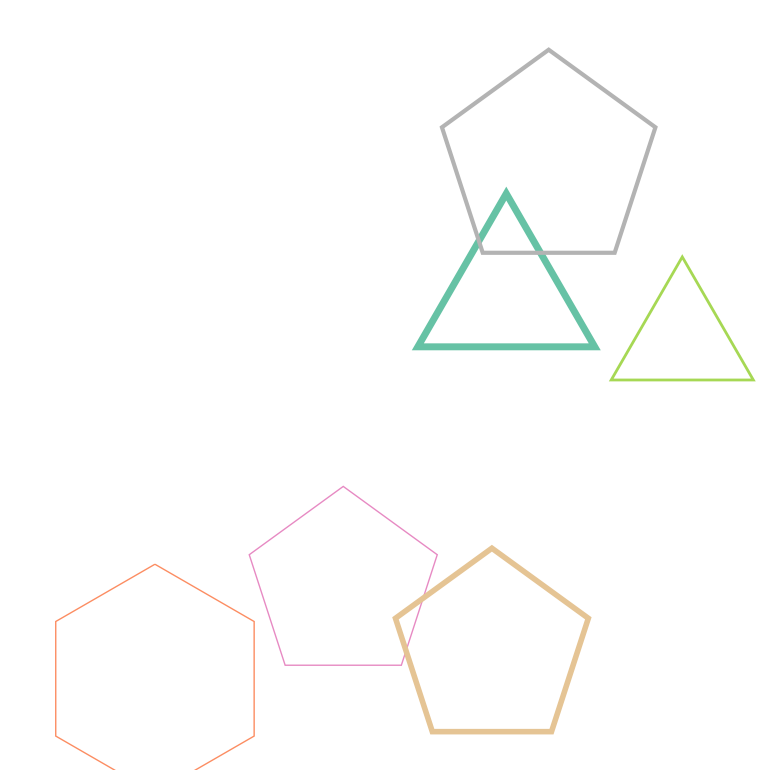[{"shape": "triangle", "thickness": 2.5, "radius": 0.66, "center": [0.658, 0.616]}, {"shape": "hexagon", "thickness": 0.5, "radius": 0.74, "center": [0.201, 0.118]}, {"shape": "pentagon", "thickness": 0.5, "radius": 0.64, "center": [0.446, 0.24]}, {"shape": "triangle", "thickness": 1, "radius": 0.53, "center": [0.886, 0.56]}, {"shape": "pentagon", "thickness": 2, "radius": 0.66, "center": [0.639, 0.156]}, {"shape": "pentagon", "thickness": 1.5, "radius": 0.73, "center": [0.713, 0.79]}]